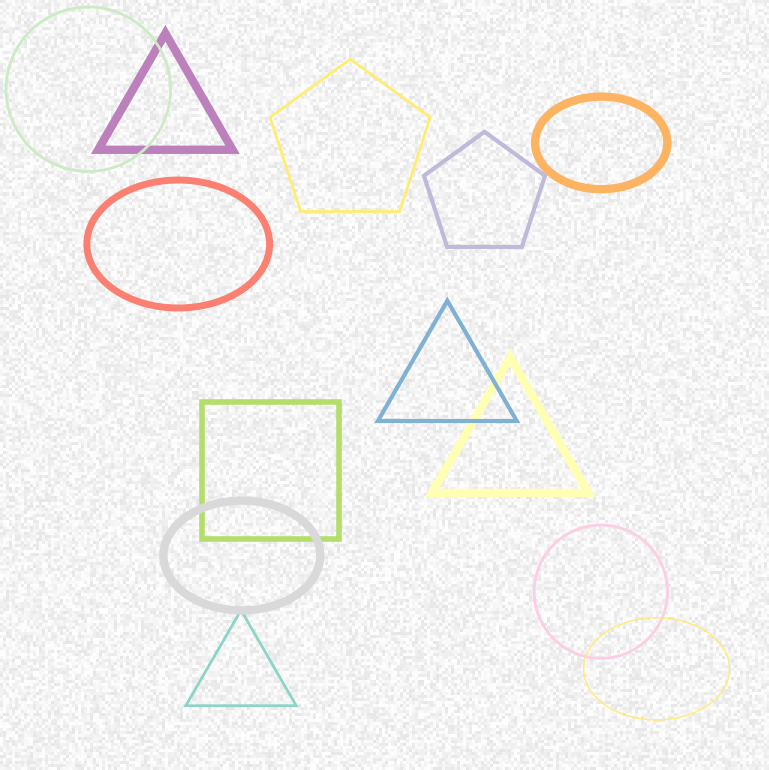[{"shape": "triangle", "thickness": 1, "radius": 0.41, "center": [0.313, 0.125]}, {"shape": "triangle", "thickness": 3, "radius": 0.59, "center": [0.663, 0.419]}, {"shape": "pentagon", "thickness": 1.5, "radius": 0.41, "center": [0.629, 0.746]}, {"shape": "oval", "thickness": 2.5, "radius": 0.59, "center": [0.231, 0.683]}, {"shape": "triangle", "thickness": 1.5, "radius": 0.52, "center": [0.581, 0.505]}, {"shape": "oval", "thickness": 3, "radius": 0.43, "center": [0.781, 0.814]}, {"shape": "square", "thickness": 2, "radius": 0.44, "center": [0.352, 0.389]}, {"shape": "circle", "thickness": 1, "radius": 0.43, "center": [0.78, 0.232]}, {"shape": "oval", "thickness": 3, "radius": 0.51, "center": [0.314, 0.279]}, {"shape": "triangle", "thickness": 3, "radius": 0.5, "center": [0.215, 0.856]}, {"shape": "circle", "thickness": 1, "radius": 0.53, "center": [0.115, 0.884]}, {"shape": "oval", "thickness": 0.5, "radius": 0.47, "center": [0.853, 0.131]}, {"shape": "pentagon", "thickness": 1, "radius": 0.55, "center": [0.455, 0.814]}]